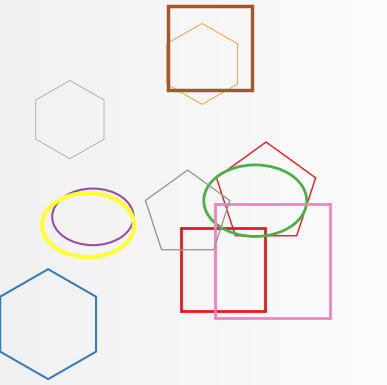[{"shape": "pentagon", "thickness": 1, "radius": 0.67, "center": [0.687, 0.497]}, {"shape": "square", "thickness": 2, "radius": 0.54, "center": [0.575, 0.299]}, {"shape": "hexagon", "thickness": 1.5, "radius": 0.71, "center": [0.124, 0.158]}, {"shape": "oval", "thickness": 2, "radius": 0.66, "center": [0.659, 0.479]}, {"shape": "oval", "thickness": 1.5, "radius": 0.53, "center": [0.24, 0.437]}, {"shape": "hexagon", "thickness": 0.5, "radius": 0.53, "center": [0.522, 0.834]}, {"shape": "oval", "thickness": 3, "radius": 0.59, "center": [0.227, 0.415]}, {"shape": "square", "thickness": 2.5, "radius": 0.54, "center": [0.542, 0.875]}, {"shape": "square", "thickness": 2, "radius": 0.74, "center": [0.703, 0.322]}, {"shape": "pentagon", "thickness": 1, "radius": 0.57, "center": [0.484, 0.444]}, {"shape": "hexagon", "thickness": 0.5, "radius": 0.51, "center": [0.18, 0.689]}]